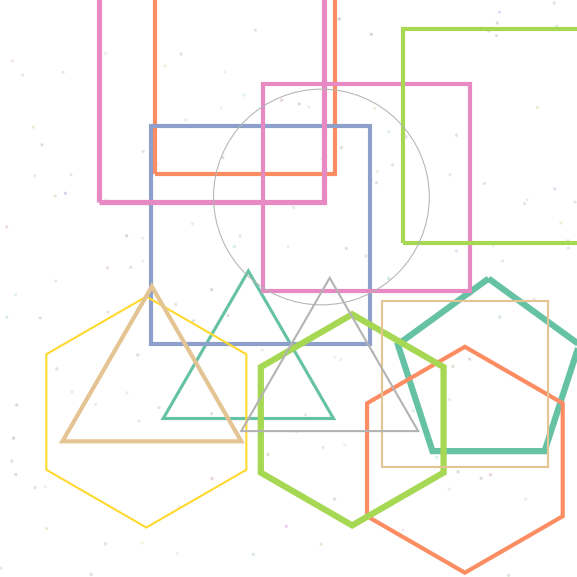[{"shape": "pentagon", "thickness": 3, "radius": 0.83, "center": [0.846, 0.352]}, {"shape": "triangle", "thickness": 1.5, "radius": 0.85, "center": [0.43, 0.36]}, {"shape": "hexagon", "thickness": 2, "radius": 0.98, "center": [0.805, 0.203]}, {"shape": "square", "thickness": 2, "radius": 0.78, "center": [0.425, 0.853]}, {"shape": "square", "thickness": 2, "radius": 0.95, "center": [0.451, 0.592]}, {"shape": "square", "thickness": 2, "radius": 0.9, "center": [0.634, 0.674]}, {"shape": "square", "thickness": 2.5, "radius": 0.97, "center": [0.366, 0.843]}, {"shape": "square", "thickness": 2, "radius": 0.93, "center": [0.884, 0.764]}, {"shape": "hexagon", "thickness": 3, "radius": 0.91, "center": [0.61, 0.272]}, {"shape": "hexagon", "thickness": 1, "radius": 1.0, "center": [0.253, 0.286]}, {"shape": "square", "thickness": 1, "radius": 0.72, "center": [0.805, 0.334]}, {"shape": "triangle", "thickness": 2, "radius": 0.89, "center": [0.263, 0.324]}, {"shape": "circle", "thickness": 0.5, "radius": 0.93, "center": [0.557, 0.658]}, {"shape": "triangle", "thickness": 1, "radius": 0.88, "center": [0.571, 0.341]}]